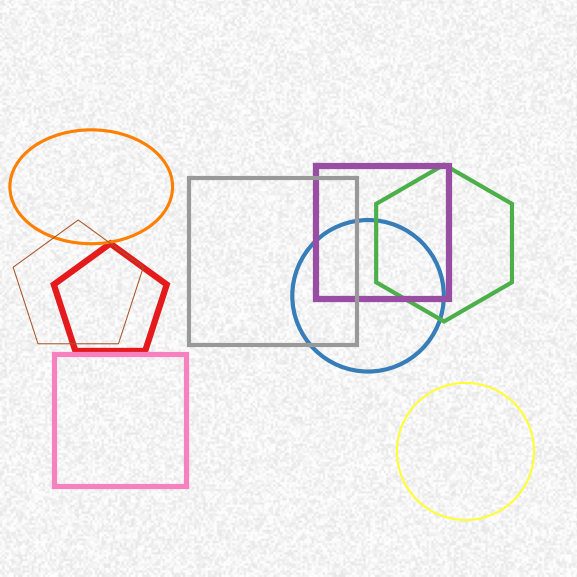[{"shape": "pentagon", "thickness": 3, "radius": 0.51, "center": [0.191, 0.475]}, {"shape": "circle", "thickness": 2, "radius": 0.66, "center": [0.637, 0.487]}, {"shape": "hexagon", "thickness": 2, "radius": 0.68, "center": [0.769, 0.578]}, {"shape": "square", "thickness": 3, "radius": 0.58, "center": [0.663, 0.597]}, {"shape": "oval", "thickness": 1.5, "radius": 0.7, "center": [0.158, 0.676]}, {"shape": "circle", "thickness": 1, "radius": 0.59, "center": [0.806, 0.217]}, {"shape": "pentagon", "thickness": 0.5, "radius": 0.59, "center": [0.135, 0.5]}, {"shape": "square", "thickness": 2.5, "radius": 0.57, "center": [0.207, 0.272]}, {"shape": "square", "thickness": 2, "radius": 0.72, "center": [0.473, 0.546]}]